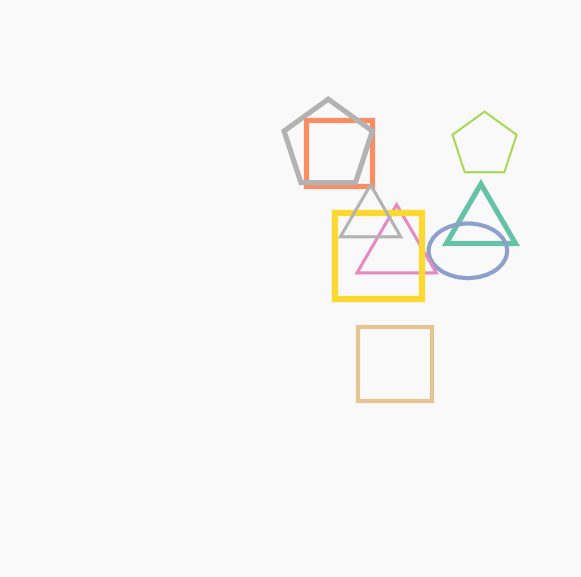[{"shape": "triangle", "thickness": 2.5, "radius": 0.34, "center": [0.827, 0.612]}, {"shape": "square", "thickness": 2.5, "radius": 0.29, "center": [0.583, 0.734]}, {"shape": "oval", "thickness": 2, "radius": 0.34, "center": [0.805, 0.565]}, {"shape": "triangle", "thickness": 1.5, "radius": 0.39, "center": [0.682, 0.566]}, {"shape": "pentagon", "thickness": 1, "radius": 0.29, "center": [0.834, 0.748]}, {"shape": "square", "thickness": 3, "radius": 0.37, "center": [0.651, 0.556]}, {"shape": "square", "thickness": 2, "radius": 0.32, "center": [0.68, 0.369]}, {"shape": "triangle", "thickness": 1.5, "radius": 0.3, "center": [0.638, 0.619]}, {"shape": "pentagon", "thickness": 2.5, "radius": 0.4, "center": [0.565, 0.748]}]